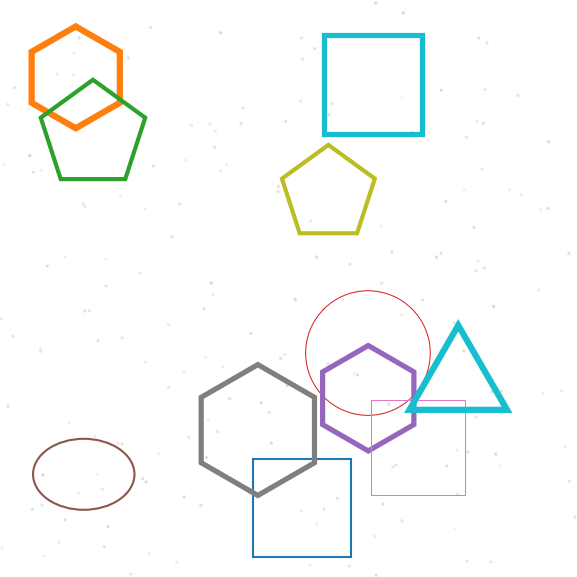[{"shape": "square", "thickness": 1, "radius": 0.42, "center": [0.522, 0.119]}, {"shape": "hexagon", "thickness": 3, "radius": 0.44, "center": [0.131, 0.865]}, {"shape": "pentagon", "thickness": 2, "radius": 0.48, "center": [0.161, 0.766]}, {"shape": "circle", "thickness": 0.5, "radius": 0.54, "center": [0.637, 0.388]}, {"shape": "hexagon", "thickness": 2.5, "radius": 0.46, "center": [0.638, 0.31]}, {"shape": "oval", "thickness": 1, "radius": 0.44, "center": [0.145, 0.178]}, {"shape": "square", "thickness": 0.5, "radius": 0.41, "center": [0.724, 0.224]}, {"shape": "hexagon", "thickness": 2.5, "radius": 0.57, "center": [0.446, 0.254]}, {"shape": "pentagon", "thickness": 2, "radius": 0.42, "center": [0.569, 0.664]}, {"shape": "square", "thickness": 2.5, "radius": 0.43, "center": [0.646, 0.853]}, {"shape": "triangle", "thickness": 3, "radius": 0.49, "center": [0.794, 0.338]}]